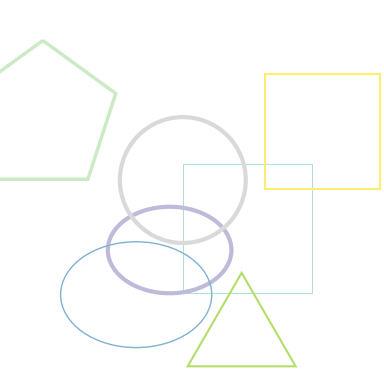[{"shape": "square", "thickness": 0.5, "radius": 0.84, "center": [0.644, 0.407]}, {"shape": "oval", "thickness": 3, "radius": 0.8, "center": [0.441, 0.351]}, {"shape": "oval", "thickness": 1, "radius": 0.98, "center": [0.354, 0.235]}, {"shape": "triangle", "thickness": 1.5, "radius": 0.81, "center": [0.628, 0.129]}, {"shape": "circle", "thickness": 3, "radius": 0.82, "center": [0.475, 0.532]}, {"shape": "pentagon", "thickness": 2.5, "radius": 1.0, "center": [0.111, 0.696]}, {"shape": "square", "thickness": 1.5, "radius": 0.75, "center": [0.839, 0.659]}]